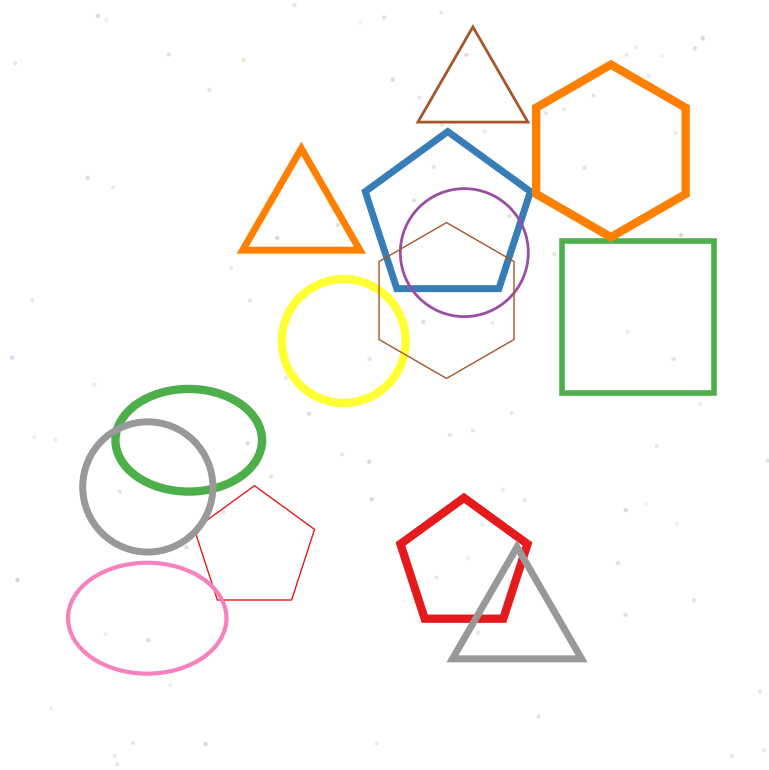[{"shape": "pentagon", "thickness": 0.5, "radius": 0.41, "center": [0.33, 0.287]}, {"shape": "pentagon", "thickness": 3, "radius": 0.43, "center": [0.603, 0.267]}, {"shape": "pentagon", "thickness": 2.5, "radius": 0.56, "center": [0.582, 0.716]}, {"shape": "oval", "thickness": 3, "radius": 0.48, "center": [0.245, 0.428]}, {"shape": "square", "thickness": 2, "radius": 0.49, "center": [0.828, 0.588]}, {"shape": "circle", "thickness": 1, "radius": 0.42, "center": [0.603, 0.672]}, {"shape": "triangle", "thickness": 2.5, "radius": 0.44, "center": [0.391, 0.719]}, {"shape": "hexagon", "thickness": 3, "radius": 0.56, "center": [0.793, 0.804]}, {"shape": "circle", "thickness": 3, "radius": 0.4, "center": [0.446, 0.557]}, {"shape": "hexagon", "thickness": 0.5, "radius": 0.51, "center": [0.58, 0.61]}, {"shape": "triangle", "thickness": 1, "radius": 0.41, "center": [0.614, 0.883]}, {"shape": "oval", "thickness": 1.5, "radius": 0.51, "center": [0.191, 0.197]}, {"shape": "circle", "thickness": 2.5, "radius": 0.42, "center": [0.192, 0.368]}, {"shape": "triangle", "thickness": 2.5, "radius": 0.48, "center": [0.671, 0.193]}]